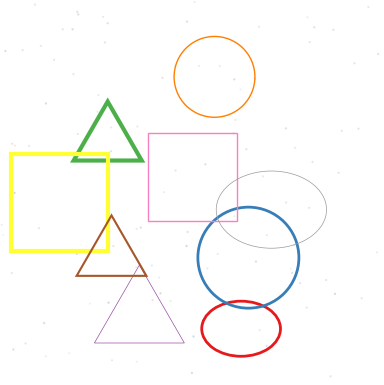[{"shape": "oval", "thickness": 2, "radius": 0.51, "center": [0.626, 0.146]}, {"shape": "circle", "thickness": 2, "radius": 0.66, "center": [0.645, 0.331]}, {"shape": "triangle", "thickness": 3, "radius": 0.51, "center": [0.28, 0.634]}, {"shape": "triangle", "thickness": 0.5, "radius": 0.67, "center": [0.362, 0.177]}, {"shape": "circle", "thickness": 1, "radius": 0.52, "center": [0.557, 0.8]}, {"shape": "square", "thickness": 3, "radius": 0.63, "center": [0.154, 0.474]}, {"shape": "triangle", "thickness": 1.5, "radius": 0.52, "center": [0.29, 0.336]}, {"shape": "square", "thickness": 1, "radius": 0.58, "center": [0.5, 0.54]}, {"shape": "oval", "thickness": 0.5, "radius": 0.72, "center": [0.705, 0.456]}]